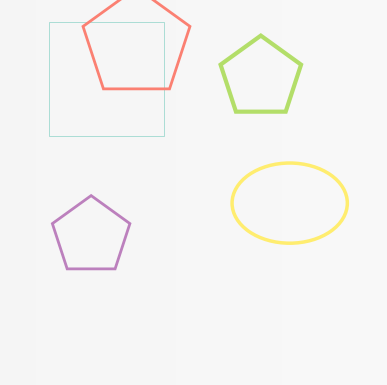[{"shape": "square", "thickness": 0.5, "radius": 0.74, "center": [0.274, 0.796]}, {"shape": "pentagon", "thickness": 2, "radius": 0.73, "center": [0.352, 0.887]}, {"shape": "pentagon", "thickness": 3, "radius": 0.55, "center": [0.673, 0.798]}, {"shape": "pentagon", "thickness": 2, "radius": 0.53, "center": [0.235, 0.387]}, {"shape": "oval", "thickness": 2.5, "radius": 0.74, "center": [0.748, 0.472]}]